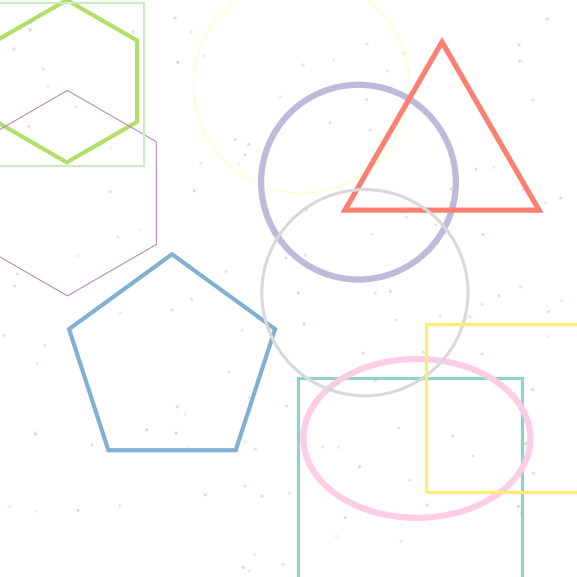[{"shape": "square", "thickness": 1.5, "radius": 0.97, "center": [0.71, 0.15]}, {"shape": "circle", "thickness": 0.5, "radius": 0.94, "center": [0.522, 0.852]}, {"shape": "circle", "thickness": 3, "radius": 0.84, "center": [0.621, 0.684]}, {"shape": "triangle", "thickness": 2.5, "radius": 0.97, "center": [0.765, 0.732]}, {"shape": "pentagon", "thickness": 2, "radius": 0.94, "center": [0.298, 0.371]}, {"shape": "hexagon", "thickness": 2, "radius": 0.7, "center": [0.116, 0.859]}, {"shape": "oval", "thickness": 3, "radius": 0.98, "center": [0.722, 0.24]}, {"shape": "circle", "thickness": 1.5, "radius": 0.89, "center": [0.632, 0.492]}, {"shape": "hexagon", "thickness": 0.5, "radius": 0.89, "center": [0.117, 0.665]}, {"shape": "square", "thickness": 1, "radius": 0.71, "center": [0.108, 0.853]}, {"shape": "square", "thickness": 1.5, "radius": 0.73, "center": [0.884, 0.292]}]